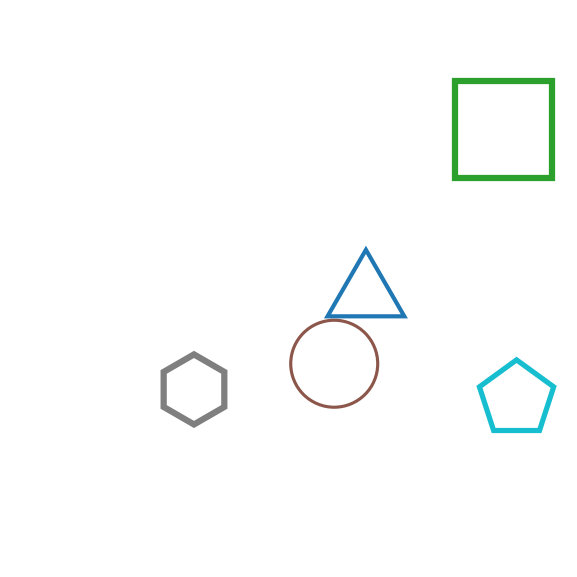[{"shape": "triangle", "thickness": 2, "radius": 0.38, "center": [0.634, 0.49]}, {"shape": "square", "thickness": 3, "radius": 0.42, "center": [0.872, 0.774]}, {"shape": "circle", "thickness": 1.5, "radius": 0.38, "center": [0.579, 0.369]}, {"shape": "hexagon", "thickness": 3, "radius": 0.3, "center": [0.336, 0.325]}, {"shape": "pentagon", "thickness": 2.5, "radius": 0.34, "center": [0.894, 0.308]}]